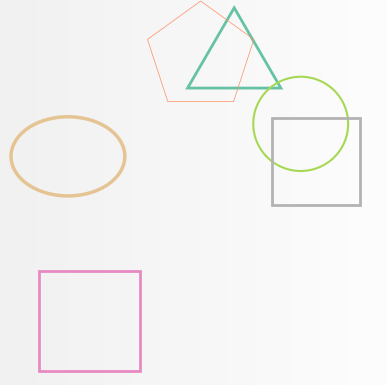[{"shape": "triangle", "thickness": 2, "radius": 0.69, "center": [0.604, 0.841]}, {"shape": "pentagon", "thickness": 0.5, "radius": 0.72, "center": [0.518, 0.853]}, {"shape": "square", "thickness": 2, "radius": 0.65, "center": [0.231, 0.166]}, {"shape": "circle", "thickness": 1.5, "radius": 0.61, "center": [0.776, 0.678]}, {"shape": "oval", "thickness": 2.5, "radius": 0.73, "center": [0.175, 0.594]}, {"shape": "square", "thickness": 2, "radius": 0.57, "center": [0.816, 0.581]}]